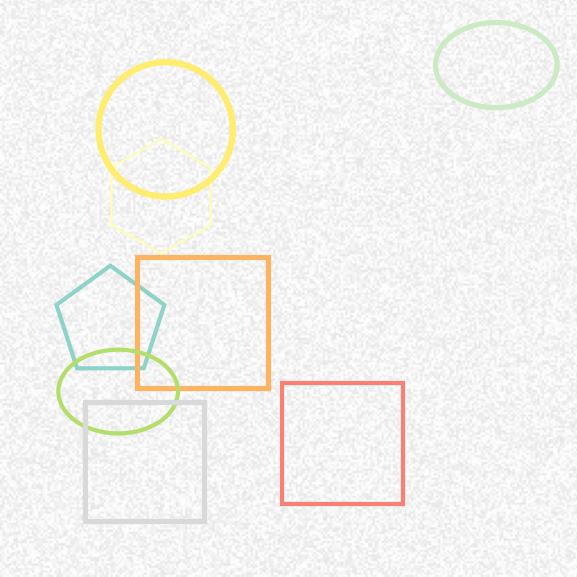[{"shape": "pentagon", "thickness": 2, "radius": 0.49, "center": [0.191, 0.441]}, {"shape": "hexagon", "thickness": 1, "radius": 0.5, "center": [0.279, 0.659]}, {"shape": "square", "thickness": 2, "radius": 0.53, "center": [0.593, 0.231]}, {"shape": "square", "thickness": 2.5, "radius": 0.57, "center": [0.351, 0.44]}, {"shape": "oval", "thickness": 2, "radius": 0.52, "center": [0.205, 0.321]}, {"shape": "square", "thickness": 2.5, "radius": 0.52, "center": [0.251, 0.2]}, {"shape": "oval", "thickness": 2.5, "radius": 0.53, "center": [0.859, 0.886]}, {"shape": "circle", "thickness": 3, "radius": 0.58, "center": [0.287, 0.775]}]